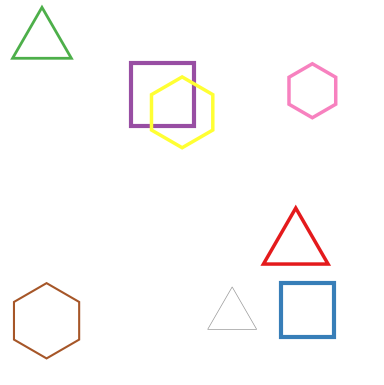[{"shape": "triangle", "thickness": 2.5, "radius": 0.48, "center": [0.768, 0.363]}, {"shape": "square", "thickness": 3, "radius": 0.34, "center": [0.799, 0.195]}, {"shape": "triangle", "thickness": 2, "radius": 0.44, "center": [0.109, 0.893]}, {"shape": "square", "thickness": 3, "radius": 0.41, "center": [0.422, 0.754]}, {"shape": "hexagon", "thickness": 2.5, "radius": 0.46, "center": [0.473, 0.708]}, {"shape": "hexagon", "thickness": 1.5, "radius": 0.49, "center": [0.121, 0.167]}, {"shape": "hexagon", "thickness": 2.5, "radius": 0.35, "center": [0.811, 0.764]}, {"shape": "triangle", "thickness": 0.5, "radius": 0.37, "center": [0.603, 0.181]}]